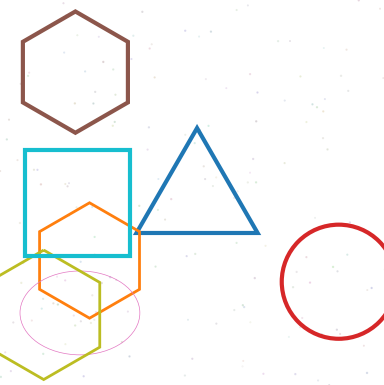[{"shape": "triangle", "thickness": 3, "radius": 0.91, "center": [0.512, 0.486]}, {"shape": "hexagon", "thickness": 2, "radius": 0.75, "center": [0.233, 0.323]}, {"shape": "circle", "thickness": 3, "radius": 0.74, "center": [0.88, 0.268]}, {"shape": "hexagon", "thickness": 3, "radius": 0.79, "center": [0.196, 0.813]}, {"shape": "oval", "thickness": 0.5, "radius": 0.78, "center": [0.208, 0.187]}, {"shape": "hexagon", "thickness": 2, "radius": 0.84, "center": [0.114, 0.182]}, {"shape": "square", "thickness": 3, "radius": 0.68, "center": [0.202, 0.472]}]